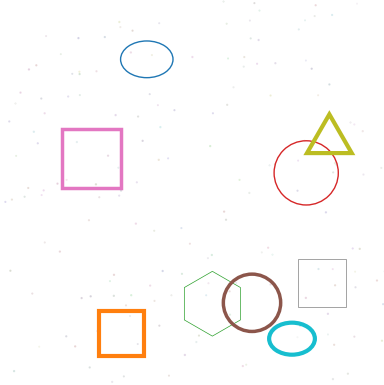[{"shape": "oval", "thickness": 1, "radius": 0.34, "center": [0.381, 0.846]}, {"shape": "square", "thickness": 3, "radius": 0.3, "center": [0.316, 0.134]}, {"shape": "hexagon", "thickness": 0.5, "radius": 0.42, "center": [0.552, 0.211]}, {"shape": "circle", "thickness": 1, "radius": 0.42, "center": [0.795, 0.551]}, {"shape": "circle", "thickness": 2.5, "radius": 0.37, "center": [0.655, 0.214]}, {"shape": "square", "thickness": 2.5, "radius": 0.38, "center": [0.238, 0.589]}, {"shape": "square", "thickness": 0.5, "radius": 0.31, "center": [0.837, 0.264]}, {"shape": "triangle", "thickness": 3, "radius": 0.34, "center": [0.855, 0.636]}, {"shape": "oval", "thickness": 3, "radius": 0.3, "center": [0.758, 0.12]}]